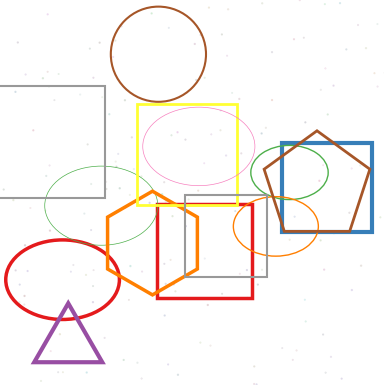[{"shape": "square", "thickness": 2.5, "radius": 0.62, "center": [0.531, 0.348]}, {"shape": "oval", "thickness": 2.5, "radius": 0.74, "center": [0.163, 0.274]}, {"shape": "square", "thickness": 3, "radius": 0.58, "center": [0.85, 0.513]}, {"shape": "oval", "thickness": 1, "radius": 0.5, "center": [0.752, 0.552]}, {"shape": "oval", "thickness": 0.5, "radius": 0.73, "center": [0.263, 0.466]}, {"shape": "triangle", "thickness": 3, "radius": 0.51, "center": [0.177, 0.11]}, {"shape": "oval", "thickness": 1, "radius": 0.55, "center": [0.716, 0.412]}, {"shape": "hexagon", "thickness": 2.5, "radius": 0.67, "center": [0.396, 0.369]}, {"shape": "square", "thickness": 2, "radius": 0.65, "center": [0.487, 0.598]}, {"shape": "circle", "thickness": 1.5, "radius": 0.62, "center": [0.411, 0.859]}, {"shape": "pentagon", "thickness": 2, "radius": 0.72, "center": [0.823, 0.516]}, {"shape": "oval", "thickness": 0.5, "radius": 0.73, "center": [0.516, 0.62]}, {"shape": "square", "thickness": 1.5, "radius": 0.53, "center": [0.586, 0.387]}, {"shape": "square", "thickness": 1.5, "radius": 0.73, "center": [0.128, 0.632]}]